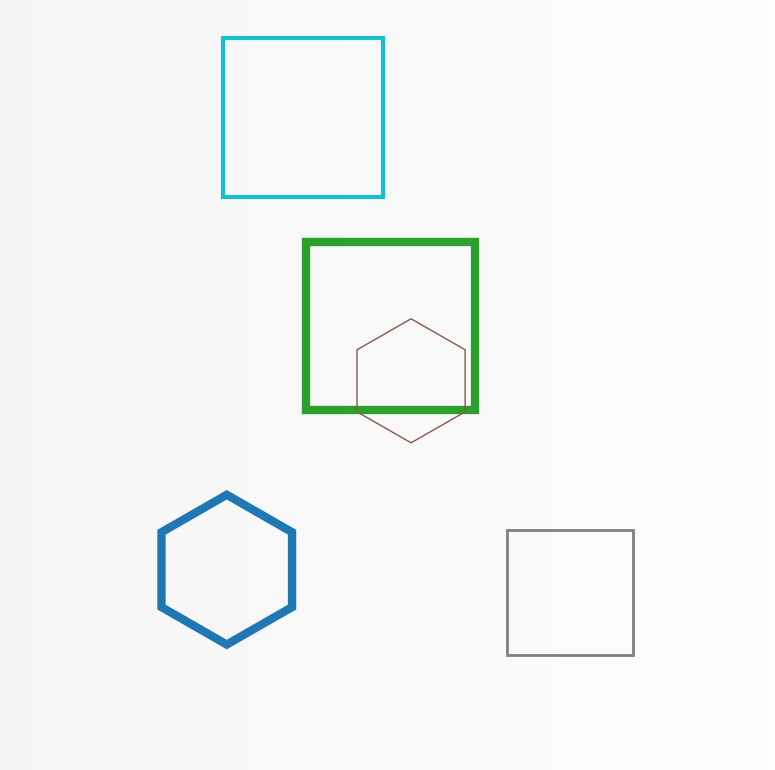[{"shape": "hexagon", "thickness": 3, "radius": 0.49, "center": [0.293, 0.26]}, {"shape": "square", "thickness": 3, "radius": 0.54, "center": [0.503, 0.576]}, {"shape": "hexagon", "thickness": 0.5, "radius": 0.4, "center": [0.53, 0.505]}, {"shape": "square", "thickness": 1, "radius": 0.41, "center": [0.736, 0.23]}, {"shape": "square", "thickness": 1.5, "radius": 0.51, "center": [0.391, 0.847]}]